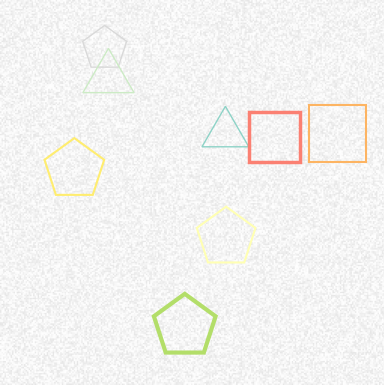[{"shape": "triangle", "thickness": 1, "radius": 0.35, "center": [0.585, 0.654]}, {"shape": "pentagon", "thickness": 1.5, "radius": 0.4, "center": [0.587, 0.383]}, {"shape": "square", "thickness": 2.5, "radius": 0.33, "center": [0.713, 0.645]}, {"shape": "square", "thickness": 1.5, "radius": 0.37, "center": [0.876, 0.653]}, {"shape": "pentagon", "thickness": 3, "radius": 0.42, "center": [0.48, 0.152]}, {"shape": "pentagon", "thickness": 1, "radius": 0.3, "center": [0.272, 0.874]}, {"shape": "triangle", "thickness": 1, "radius": 0.38, "center": [0.282, 0.798]}, {"shape": "pentagon", "thickness": 1.5, "radius": 0.41, "center": [0.193, 0.56]}]